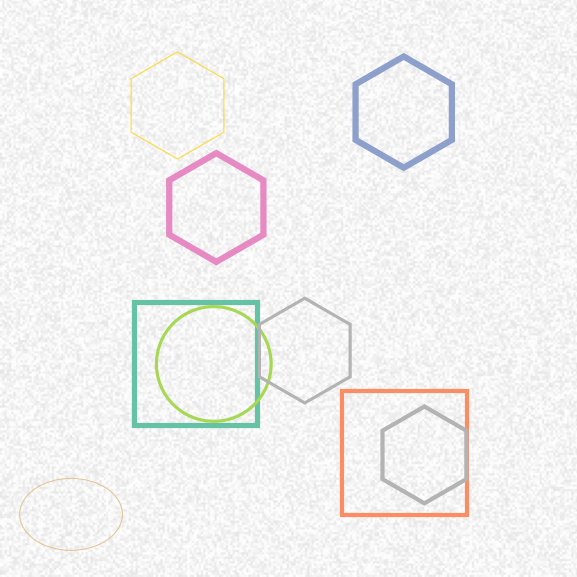[{"shape": "square", "thickness": 2.5, "radius": 0.53, "center": [0.339, 0.37]}, {"shape": "square", "thickness": 2, "radius": 0.54, "center": [0.701, 0.215]}, {"shape": "hexagon", "thickness": 3, "radius": 0.48, "center": [0.699, 0.805]}, {"shape": "hexagon", "thickness": 3, "radius": 0.47, "center": [0.375, 0.64]}, {"shape": "circle", "thickness": 1.5, "radius": 0.5, "center": [0.37, 0.369]}, {"shape": "hexagon", "thickness": 0.5, "radius": 0.46, "center": [0.307, 0.817]}, {"shape": "oval", "thickness": 0.5, "radius": 0.44, "center": [0.123, 0.108]}, {"shape": "hexagon", "thickness": 2, "radius": 0.42, "center": [0.735, 0.211]}, {"shape": "hexagon", "thickness": 1.5, "radius": 0.45, "center": [0.528, 0.392]}]